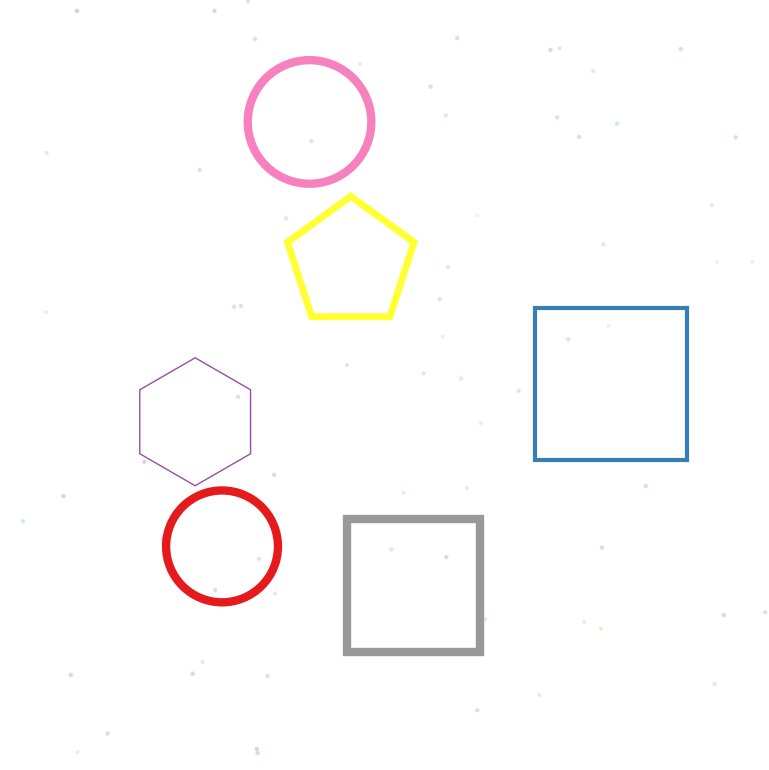[{"shape": "circle", "thickness": 3, "radius": 0.36, "center": [0.288, 0.29]}, {"shape": "square", "thickness": 1.5, "radius": 0.49, "center": [0.793, 0.501]}, {"shape": "hexagon", "thickness": 0.5, "radius": 0.42, "center": [0.253, 0.452]}, {"shape": "pentagon", "thickness": 2.5, "radius": 0.43, "center": [0.456, 0.659]}, {"shape": "circle", "thickness": 3, "radius": 0.4, "center": [0.402, 0.842]}, {"shape": "square", "thickness": 3, "radius": 0.43, "center": [0.537, 0.24]}]